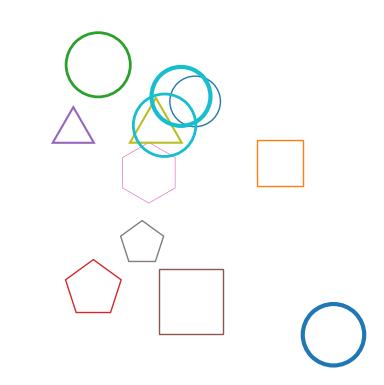[{"shape": "circle", "thickness": 1, "radius": 0.33, "center": [0.507, 0.737]}, {"shape": "circle", "thickness": 3, "radius": 0.4, "center": [0.866, 0.131]}, {"shape": "square", "thickness": 1, "radius": 0.3, "center": [0.726, 0.577]}, {"shape": "circle", "thickness": 2, "radius": 0.42, "center": [0.255, 0.832]}, {"shape": "pentagon", "thickness": 1, "radius": 0.38, "center": [0.242, 0.25]}, {"shape": "triangle", "thickness": 1.5, "radius": 0.31, "center": [0.19, 0.66]}, {"shape": "square", "thickness": 1, "radius": 0.42, "center": [0.495, 0.217]}, {"shape": "hexagon", "thickness": 0.5, "radius": 0.39, "center": [0.387, 0.551]}, {"shape": "pentagon", "thickness": 1, "radius": 0.29, "center": [0.369, 0.368]}, {"shape": "triangle", "thickness": 1.5, "radius": 0.39, "center": [0.405, 0.668]}, {"shape": "circle", "thickness": 3, "radius": 0.38, "center": [0.47, 0.75]}, {"shape": "circle", "thickness": 2, "radius": 0.41, "center": [0.427, 0.675]}]